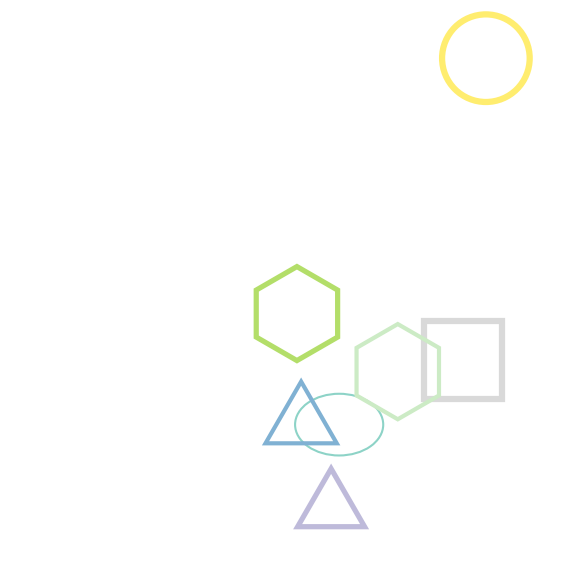[{"shape": "oval", "thickness": 1, "radius": 0.38, "center": [0.587, 0.264]}, {"shape": "triangle", "thickness": 2.5, "radius": 0.33, "center": [0.573, 0.121]}, {"shape": "triangle", "thickness": 2, "radius": 0.36, "center": [0.521, 0.267]}, {"shape": "hexagon", "thickness": 2.5, "radius": 0.41, "center": [0.514, 0.456]}, {"shape": "square", "thickness": 3, "radius": 0.34, "center": [0.802, 0.375]}, {"shape": "hexagon", "thickness": 2, "radius": 0.41, "center": [0.689, 0.356]}, {"shape": "circle", "thickness": 3, "radius": 0.38, "center": [0.841, 0.898]}]